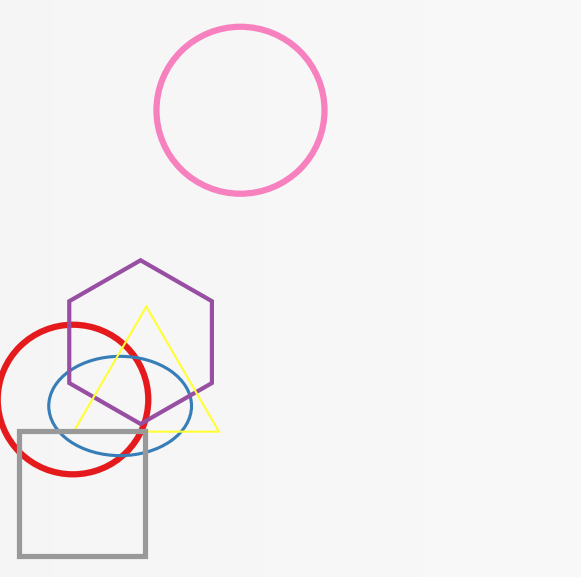[{"shape": "circle", "thickness": 3, "radius": 0.65, "center": [0.126, 0.307]}, {"shape": "oval", "thickness": 1.5, "radius": 0.61, "center": [0.207, 0.296]}, {"shape": "hexagon", "thickness": 2, "radius": 0.71, "center": [0.242, 0.407]}, {"shape": "triangle", "thickness": 1, "radius": 0.72, "center": [0.252, 0.324]}, {"shape": "circle", "thickness": 3, "radius": 0.72, "center": [0.414, 0.808]}, {"shape": "square", "thickness": 2.5, "radius": 0.54, "center": [0.141, 0.145]}]